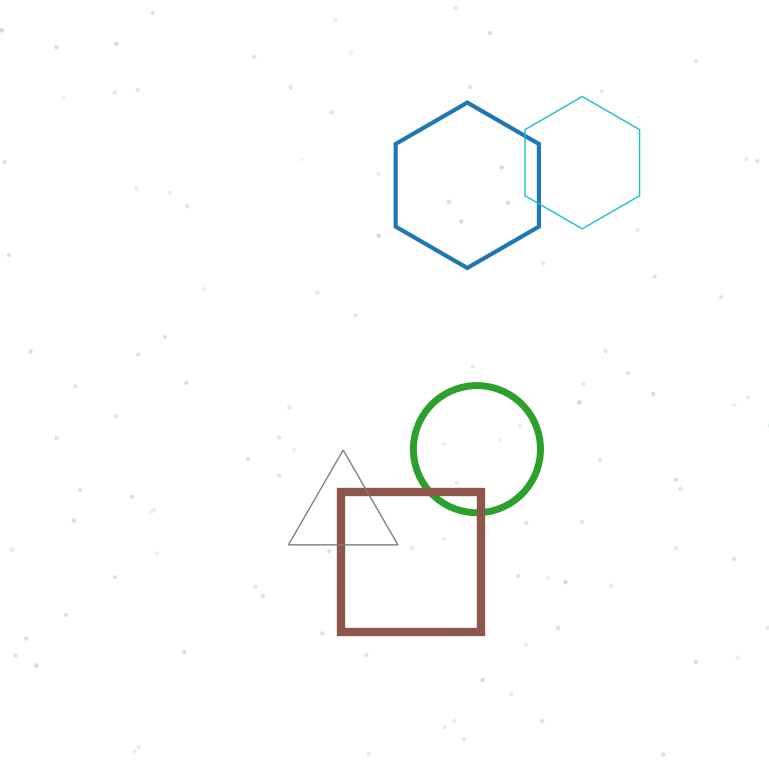[{"shape": "hexagon", "thickness": 1.5, "radius": 0.54, "center": [0.607, 0.759]}, {"shape": "circle", "thickness": 2.5, "radius": 0.41, "center": [0.619, 0.417]}, {"shape": "square", "thickness": 3, "radius": 0.46, "center": [0.534, 0.27]}, {"shape": "triangle", "thickness": 0.5, "radius": 0.41, "center": [0.446, 0.333]}, {"shape": "hexagon", "thickness": 0.5, "radius": 0.43, "center": [0.756, 0.789]}]